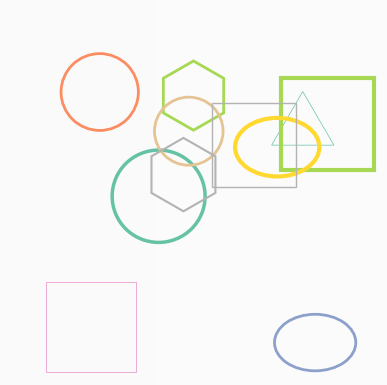[{"shape": "circle", "thickness": 2.5, "radius": 0.6, "center": [0.409, 0.49]}, {"shape": "triangle", "thickness": 0.5, "radius": 0.46, "center": [0.781, 0.669]}, {"shape": "circle", "thickness": 2, "radius": 0.5, "center": [0.257, 0.761]}, {"shape": "oval", "thickness": 2, "radius": 0.52, "center": [0.813, 0.11]}, {"shape": "square", "thickness": 0.5, "radius": 0.58, "center": [0.234, 0.151]}, {"shape": "hexagon", "thickness": 2, "radius": 0.45, "center": [0.499, 0.752]}, {"shape": "square", "thickness": 3, "radius": 0.59, "center": [0.845, 0.678]}, {"shape": "oval", "thickness": 3, "radius": 0.54, "center": [0.715, 0.618]}, {"shape": "circle", "thickness": 2, "radius": 0.44, "center": [0.487, 0.659]}, {"shape": "square", "thickness": 1, "radius": 0.54, "center": [0.655, 0.623]}, {"shape": "hexagon", "thickness": 1.5, "radius": 0.48, "center": [0.473, 0.546]}]